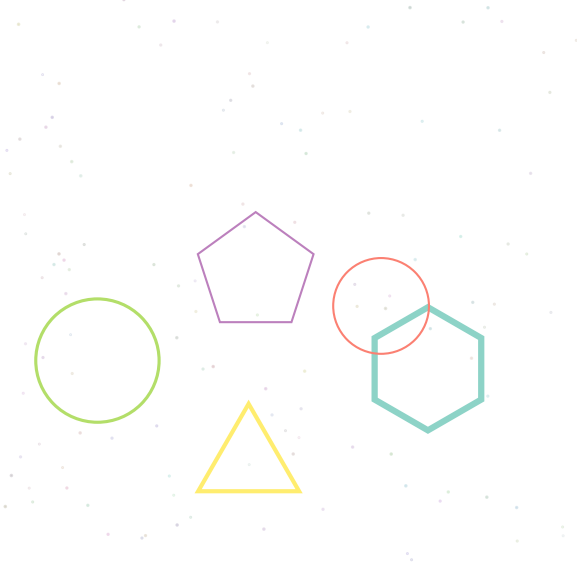[{"shape": "hexagon", "thickness": 3, "radius": 0.53, "center": [0.741, 0.361]}, {"shape": "circle", "thickness": 1, "radius": 0.41, "center": [0.66, 0.469]}, {"shape": "circle", "thickness": 1.5, "radius": 0.53, "center": [0.169, 0.375]}, {"shape": "pentagon", "thickness": 1, "radius": 0.53, "center": [0.443, 0.527]}, {"shape": "triangle", "thickness": 2, "radius": 0.5, "center": [0.431, 0.199]}]